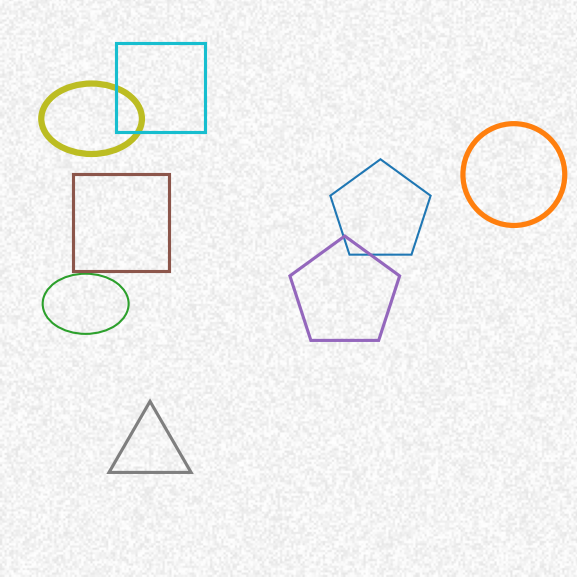[{"shape": "pentagon", "thickness": 1, "radius": 0.46, "center": [0.659, 0.632]}, {"shape": "circle", "thickness": 2.5, "radius": 0.44, "center": [0.89, 0.697]}, {"shape": "oval", "thickness": 1, "radius": 0.37, "center": [0.148, 0.473]}, {"shape": "pentagon", "thickness": 1.5, "radius": 0.5, "center": [0.597, 0.491]}, {"shape": "square", "thickness": 1.5, "radius": 0.42, "center": [0.21, 0.614]}, {"shape": "triangle", "thickness": 1.5, "radius": 0.41, "center": [0.26, 0.222]}, {"shape": "oval", "thickness": 3, "radius": 0.44, "center": [0.159, 0.794]}, {"shape": "square", "thickness": 1.5, "radius": 0.39, "center": [0.278, 0.847]}]